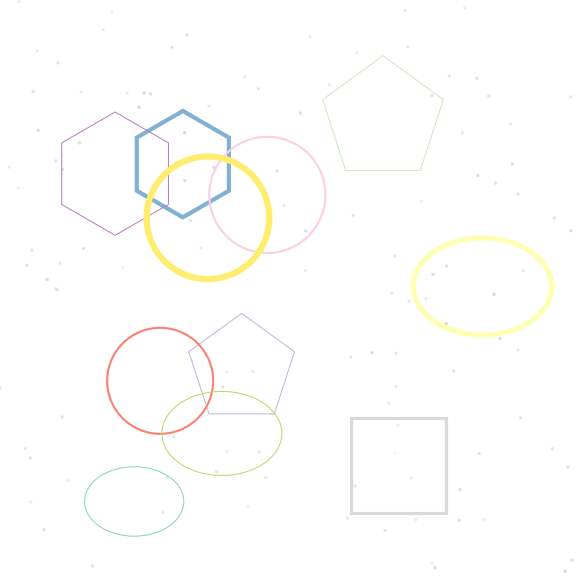[{"shape": "oval", "thickness": 0.5, "radius": 0.43, "center": [0.232, 0.131]}, {"shape": "oval", "thickness": 2.5, "radius": 0.6, "center": [0.835, 0.503]}, {"shape": "pentagon", "thickness": 0.5, "radius": 0.48, "center": [0.418, 0.36]}, {"shape": "circle", "thickness": 1, "radius": 0.46, "center": [0.277, 0.34]}, {"shape": "hexagon", "thickness": 2, "radius": 0.46, "center": [0.317, 0.715]}, {"shape": "oval", "thickness": 0.5, "radius": 0.52, "center": [0.384, 0.249]}, {"shape": "circle", "thickness": 1, "radius": 0.5, "center": [0.463, 0.662]}, {"shape": "square", "thickness": 1.5, "radius": 0.41, "center": [0.69, 0.193]}, {"shape": "hexagon", "thickness": 0.5, "radius": 0.53, "center": [0.199, 0.698]}, {"shape": "pentagon", "thickness": 0.5, "radius": 0.55, "center": [0.663, 0.793]}, {"shape": "circle", "thickness": 3, "radius": 0.53, "center": [0.36, 0.622]}]